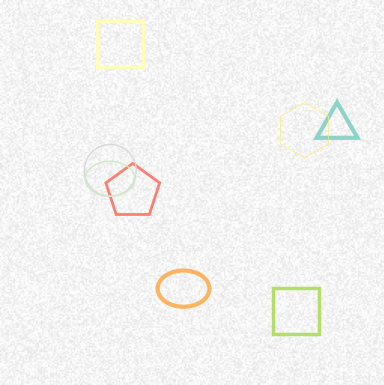[{"shape": "triangle", "thickness": 3, "radius": 0.31, "center": [0.875, 0.673]}, {"shape": "square", "thickness": 2, "radius": 0.3, "center": [0.312, 0.886]}, {"shape": "pentagon", "thickness": 2, "radius": 0.37, "center": [0.345, 0.502]}, {"shape": "oval", "thickness": 3, "radius": 0.34, "center": [0.477, 0.25]}, {"shape": "square", "thickness": 2.5, "radius": 0.29, "center": [0.769, 0.192]}, {"shape": "circle", "thickness": 1, "radius": 0.34, "center": [0.286, 0.557]}, {"shape": "oval", "thickness": 1, "radius": 0.32, "center": [0.286, 0.536]}, {"shape": "hexagon", "thickness": 0.5, "radius": 0.36, "center": [0.791, 0.662]}]